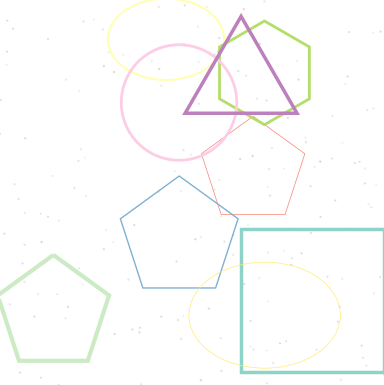[{"shape": "square", "thickness": 2.5, "radius": 0.93, "center": [0.812, 0.22]}, {"shape": "oval", "thickness": 1.5, "radius": 0.75, "center": [0.431, 0.898]}, {"shape": "pentagon", "thickness": 0.5, "radius": 0.71, "center": [0.657, 0.557]}, {"shape": "pentagon", "thickness": 1, "radius": 0.8, "center": [0.466, 0.382]}, {"shape": "hexagon", "thickness": 2, "radius": 0.67, "center": [0.687, 0.811]}, {"shape": "circle", "thickness": 2, "radius": 0.75, "center": [0.465, 0.734]}, {"shape": "triangle", "thickness": 2.5, "radius": 0.84, "center": [0.626, 0.79]}, {"shape": "pentagon", "thickness": 3, "radius": 0.76, "center": [0.139, 0.186]}, {"shape": "oval", "thickness": 0.5, "radius": 0.98, "center": [0.687, 0.181]}]